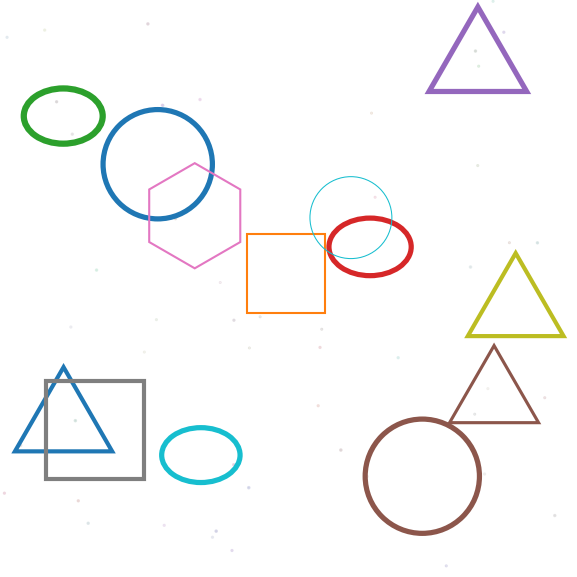[{"shape": "triangle", "thickness": 2, "radius": 0.49, "center": [0.11, 0.266]}, {"shape": "circle", "thickness": 2.5, "radius": 0.47, "center": [0.273, 0.715]}, {"shape": "square", "thickness": 1, "radius": 0.34, "center": [0.495, 0.526]}, {"shape": "oval", "thickness": 3, "radius": 0.34, "center": [0.109, 0.798]}, {"shape": "oval", "thickness": 2.5, "radius": 0.36, "center": [0.641, 0.572]}, {"shape": "triangle", "thickness": 2.5, "radius": 0.49, "center": [0.827, 0.89]}, {"shape": "triangle", "thickness": 1.5, "radius": 0.44, "center": [0.856, 0.312]}, {"shape": "circle", "thickness": 2.5, "radius": 0.49, "center": [0.731, 0.175]}, {"shape": "hexagon", "thickness": 1, "radius": 0.46, "center": [0.337, 0.626]}, {"shape": "square", "thickness": 2, "radius": 0.42, "center": [0.164, 0.254]}, {"shape": "triangle", "thickness": 2, "radius": 0.48, "center": [0.893, 0.465]}, {"shape": "circle", "thickness": 0.5, "radius": 0.35, "center": [0.608, 0.622]}, {"shape": "oval", "thickness": 2.5, "radius": 0.34, "center": [0.348, 0.211]}]